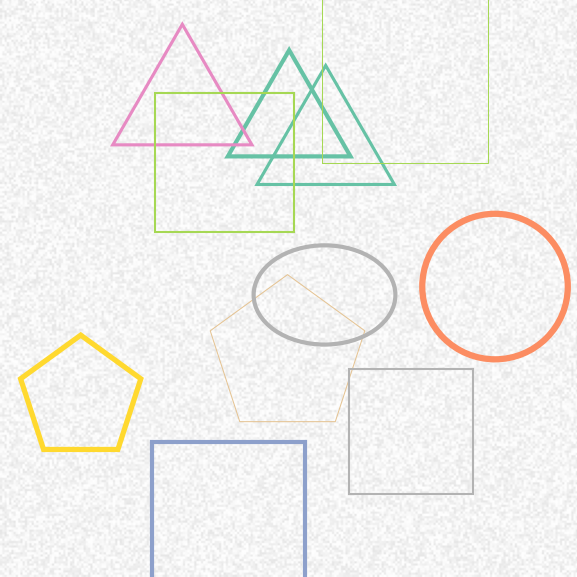[{"shape": "triangle", "thickness": 1.5, "radius": 0.69, "center": [0.564, 0.748]}, {"shape": "triangle", "thickness": 2, "radius": 0.61, "center": [0.501, 0.79]}, {"shape": "circle", "thickness": 3, "radius": 0.63, "center": [0.857, 0.503]}, {"shape": "square", "thickness": 2, "radius": 0.66, "center": [0.395, 0.101]}, {"shape": "triangle", "thickness": 1.5, "radius": 0.7, "center": [0.316, 0.818]}, {"shape": "square", "thickness": 0.5, "radius": 0.72, "center": [0.701, 0.861]}, {"shape": "square", "thickness": 1, "radius": 0.6, "center": [0.389, 0.718]}, {"shape": "pentagon", "thickness": 2.5, "radius": 0.55, "center": [0.14, 0.309]}, {"shape": "pentagon", "thickness": 0.5, "radius": 0.7, "center": [0.498, 0.383]}, {"shape": "oval", "thickness": 2, "radius": 0.61, "center": [0.562, 0.488]}, {"shape": "square", "thickness": 1, "radius": 0.54, "center": [0.712, 0.252]}]